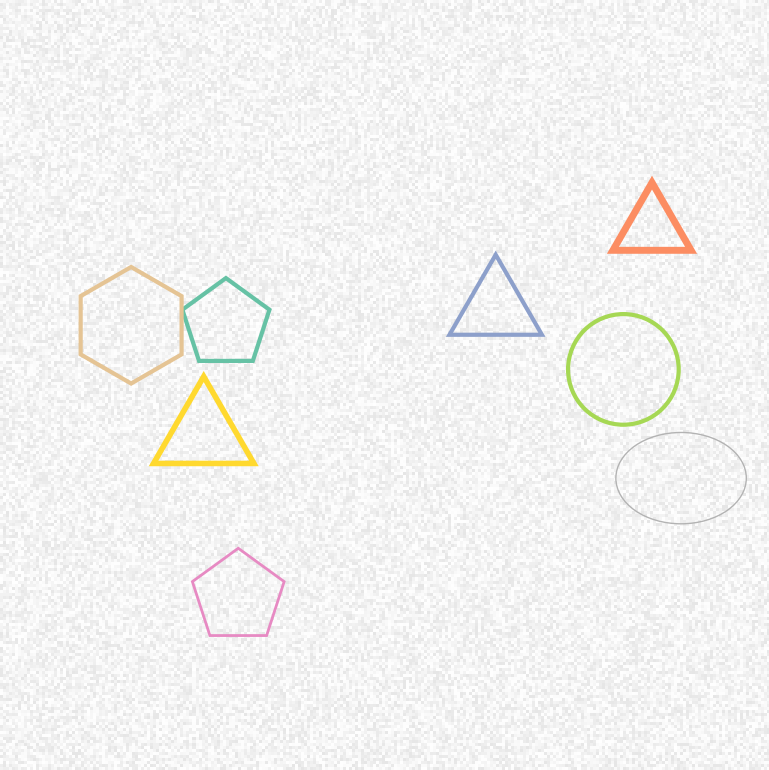[{"shape": "pentagon", "thickness": 1.5, "radius": 0.3, "center": [0.293, 0.579]}, {"shape": "triangle", "thickness": 2.5, "radius": 0.29, "center": [0.847, 0.704]}, {"shape": "triangle", "thickness": 1.5, "radius": 0.35, "center": [0.644, 0.6]}, {"shape": "pentagon", "thickness": 1, "radius": 0.31, "center": [0.309, 0.225]}, {"shape": "circle", "thickness": 1.5, "radius": 0.36, "center": [0.81, 0.52]}, {"shape": "triangle", "thickness": 2, "radius": 0.38, "center": [0.265, 0.436]}, {"shape": "hexagon", "thickness": 1.5, "radius": 0.38, "center": [0.17, 0.578]}, {"shape": "oval", "thickness": 0.5, "radius": 0.42, "center": [0.885, 0.379]}]